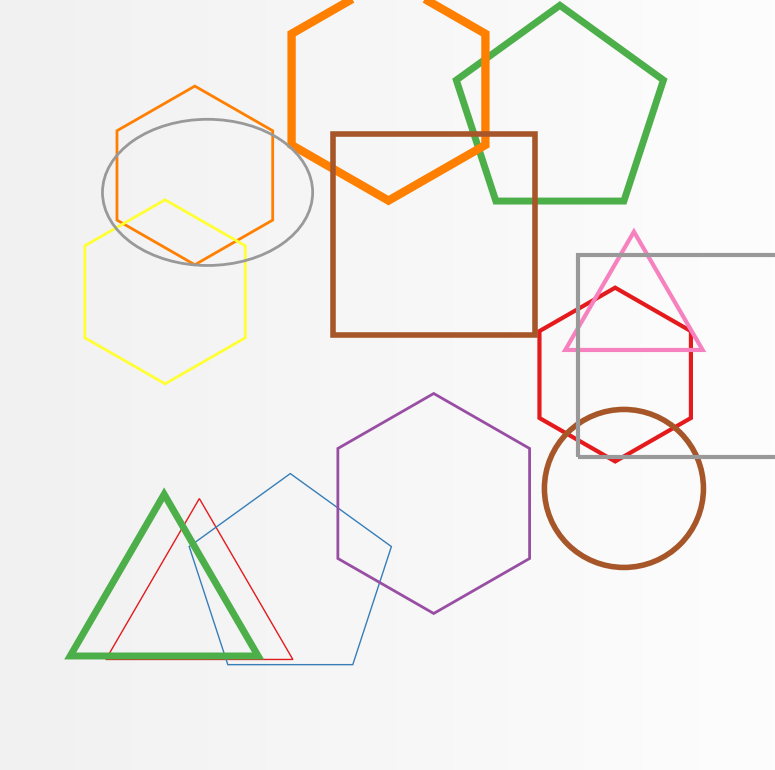[{"shape": "hexagon", "thickness": 1.5, "radius": 0.56, "center": [0.794, 0.514]}, {"shape": "triangle", "thickness": 0.5, "radius": 0.7, "center": [0.257, 0.213]}, {"shape": "pentagon", "thickness": 0.5, "radius": 0.69, "center": [0.375, 0.248]}, {"shape": "triangle", "thickness": 2.5, "radius": 0.7, "center": [0.212, 0.218]}, {"shape": "pentagon", "thickness": 2.5, "radius": 0.7, "center": [0.722, 0.853]}, {"shape": "hexagon", "thickness": 1, "radius": 0.71, "center": [0.56, 0.346]}, {"shape": "hexagon", "thickness": 1, "radius": 0.58, "center": [0.251, 0.772]}, {"shape": "hexagon", "thickness": 3, "radius": 0.72, "center": [0.501, 0.884]}, {"shape": "hexagon", "thickness": 1, "radius": 0.6, "center": [0.213, 0.621]}, {"shape": "circle", "thickness": 2, "radius": 0.51, "center": [0.805, 0.366]}, {"shape": "square", "thickness": 2, "radius": 0.65, "center": [0.56, 0.695]}, {"shape": "triangle", "thickness": 1.5, "radius": 0.51, "center": [0.818, 0.597]}, {"shape": "oval", "thickness": 1, "radius": 0.68, "center": [0.268, 0.75]}, {"shape": "square", "thickness": 1.5, "radius": 0.66, "center": [0.878, 0.538]}]